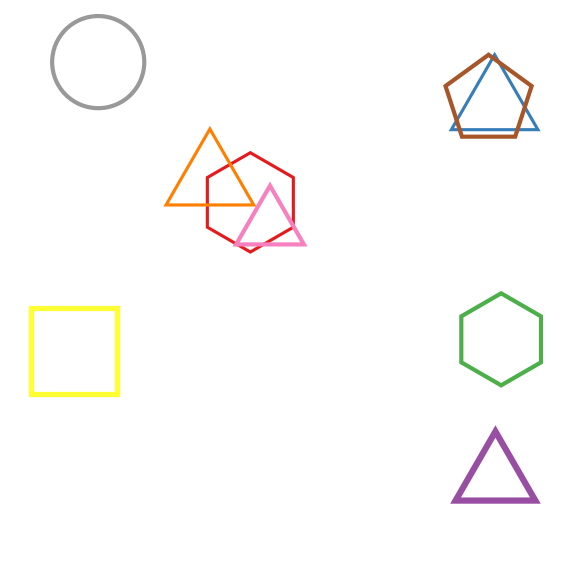[{"shape": "hexagon", "thickness": 1.5, "radius": 0.43, "center": [0.433, 0.649]}, {"shape": "triangle", "thickness": 1.5, "radius": 0.43, "center": [0.856, 0.818]}, {"shape": "hexagon", "thickness": 2, "radius": 0.4, "center": [0.868, 0.412]}, {"shape": "triangle", "thickness": 3, "radius": 0.4, "center": [0.858, 0.172]}, {"shape": "triangle", "thickness": 1.5, "radius": 0.44, "center": [0.363, 0.688]}, {"shape": "square", "thickness": 2.5, "radius": 0.37, "center": [0.127, 0.391]}, {"shape": "pentagon", "thickness": 2, "radius": 0.39, "center": [0.846, 0.826]}, {"shape": "triangle", "thickness": 2, "radius": 0.34, "center": [0.468, 0.61]}, {"shape": "circle", "thickness": 2, "radius": 0.4, "center": [0.17, 0.892]}]